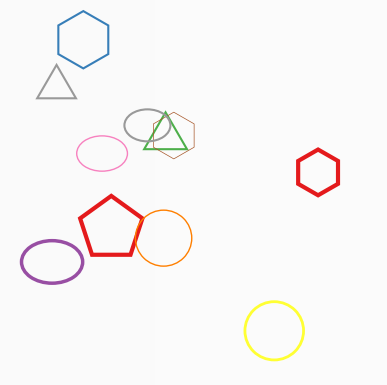[{"shape": "hexagon", "thickness": 3, "radius": 0.3, "center": [0.821, 0.552]}, {"shape": "pentagon", "thickness": 3, "radius": 0.42, "center": [0.287, 0.407]}, {"shape": "hexagon", "thickness": 1.5, "radius": 0.37, "center": [0.215, 0.897]}, {"shape": "triangle", "thickness": 1.5, "radius": 0.32, "center": [0.427, 0.644]}, {"shape": "oval", "thickness": 2.5, "radius": 0.39, "center": [0.134, 0.32]}, {"shape": "circle", "thickness": 1, "radius": 0.36, "center": [0.422, 0.381]}, {"shape": "circle", "thickness": 2, "radius": 0.38, "center": [0.708, 0.141]}, {"shape": "hexagon", "thickness": 0.5, "radius": 0.3, "center": [0.448, 0.648]}, {"shape": "oval", "thickness": 1, "radius": 0.33, "center": [0.263, 0.601]}, {"shape": "triangle", "thickness": 1.5, "radius": 0.29, "center": [0.146, 0.774]}, {"shape": "oval", "thickness": 1.5, "radius": 0.3, "center": [0.38, 0.674]}]